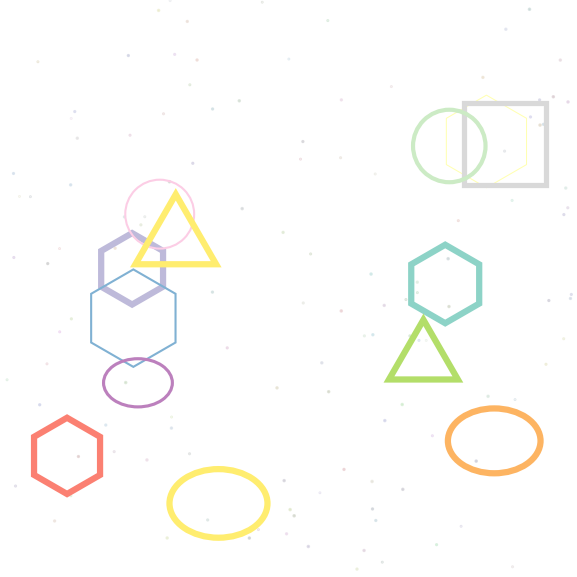[{"shape": "hexagon", "thickness": 3, "radius": 0.34, "center": [0.771, 0.507]}, {"shape": "hexagon", "thickness": 0.5, "radius": 0.4, "center": [0.842, 0.754]}, {"shape": "hexagon", "thickness": 3, "radius": 0.31, "center": [0.229, 0.534]}, {"shape": "hexagon", "thickness": 3, "radius": 0.33, "center": [0.116, 0.21]}, {"shape": "hexagon", "thickness": 1, "radius": 0.42, "center": [0.231, 0.448]}, {"shape": "oval", "thickness": 3, "radius": 0.4, "center": [0.856, 0.236]}, {"shape": "triangle", "thickness": 3, "radius": 0.34, "center": [0.733, 0.376]}, {"shape": "circle", "thickness": 1, "radius": 0.3, "center": [0.277, 0.628]}, {"shape": "square", "thickness": 2.5, "radius": 0.35, "center": [0.874, 0.75]}, {"shape": "oval", "thickness": 1.5, "radius": 0.3, "center": [0.239, 0.336]}, {"shape": "circle", "thickness": 2, "radius": 0.31, "center": [0.778, 0.746]}, {"shape": "triangle", "thickness": 3, "radius": 0.4, "center": [0.304, 0.582]}, {"shape": "oval", "thickness": 3, "radius": 0.42, "center": [0.378, 0.127]}]